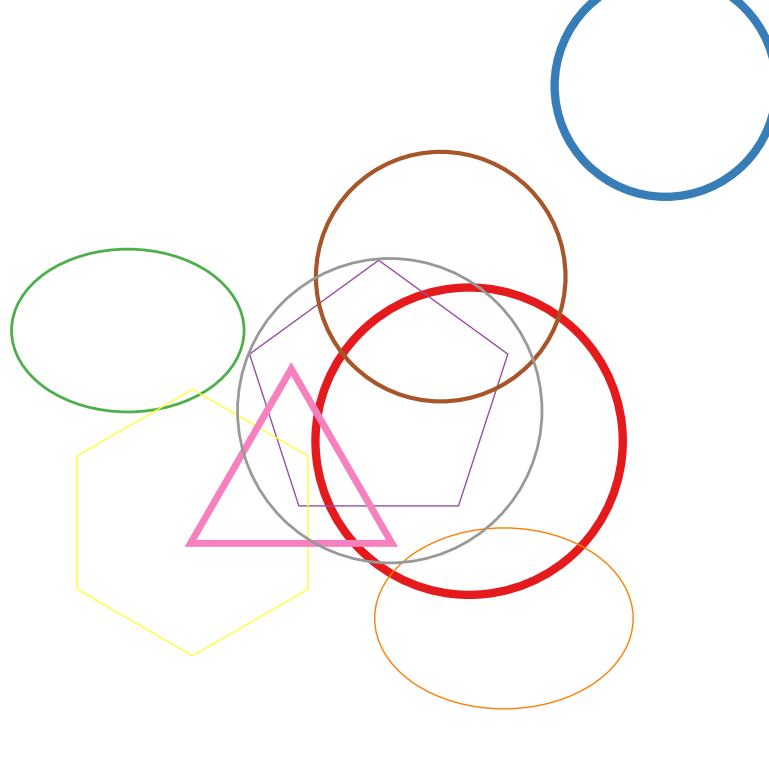[{"shape": "circle", "thickness": 3, "radius": 1.0, "center": [0.609, 0.427]}, {"shape": "circle", "thickness": 3, "radius": 0.72, "center": [0.864, 0.888]}, {"shape": "oval", "thickness": 1, "radius": 0.76, "center": [0.166, 0.571]}, {"shape": "pentagon", "thickness": 0.5, "radius": 0.88, "center": [0.492, 0.486]}, {"shape": "oval", "thickness": 0.5, "radius": 0.84, "center": [0.654, 0.197]}, {"shape": "hexagon", "thickness": 0.5, "radius": 0.87, "center": [0.25, 0.321]}, {"shape": "circle", "thickness": 1.5, "radius": 0.81, "center": [0.572, 0.641]}, {"shape": "triangle", "thickness": 2.5, "radius": 0.76, "center": [0.378, 0.37]}, {"shape": "circle", "thickness": 1, "radius": 0.99, "center": [0.506, 0.467]}]